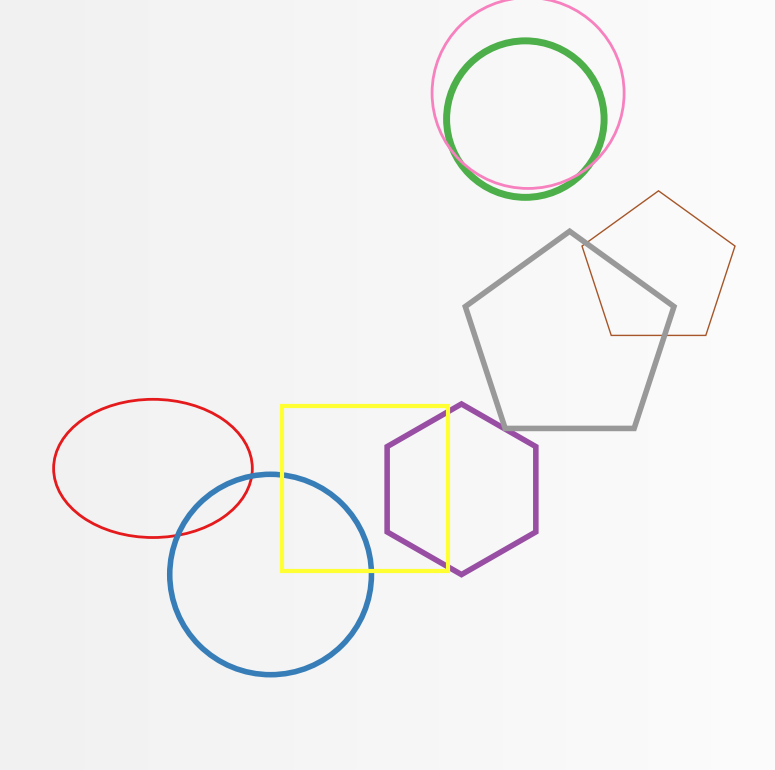[{"shape": "oval", "thickness": 1, "radius": 0.64, "center": [0.197, 0.392]}, {"shape": "circle", "thickness": 2, "radius": 0.65, "center": [0.349, 0.254]}, {"shape": "circle", "thickness": 2.5, "radius": 0.51, "center": [0.678, 0.845]}, {"shape": "hexagon", "thickness": 2, "radius": 0.55, "center": [0.595, 0.365]}, {"shape": "square", "thickness": 1.5, "radius": 0.54, "center": [0.471, 0.365]}, {"shape": "pentagon", "thickness": 0.5, "radius": 0.52, "center": [0.85, 0.648]}, {"shape": "circle", "thickness": 1, "radius": 0.62, "center": [0.681, 0.879]}, {"shape": "pentagon", "thickness": 2, "radius": 0.71, "center": [0.735, 0.558]}]